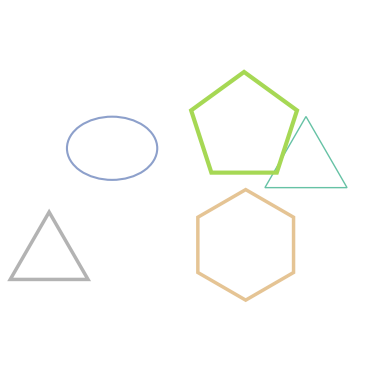[{"shape": "triangle", "thickness": 1, "radius": 0.62, "center": [0.795, 0.574]}, {"shape": "oval", "thickness": 1.5, "radius": 0.59, "center": [0.291, 0.615]}, {"shape": "pentagon", "thickness": 3, "radius": 0.72, "center": [0.634, 0.669]}, {"shape": "hexagon", "thickness": 2.5, "radius": 0.72, "center": [0.638, 0.364]}, {"shape": "triangle", "thickness": 2.5, "radius": 0.58, "center": [0.128, 0.333]}]